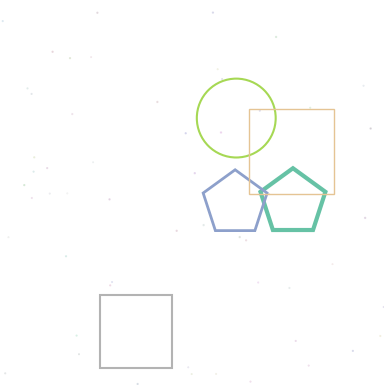[{"shape": "pentagon", "thickness": 3, "radius": 0.44, "center": [0.761, 0.474]}, {"shape": "pentagon", "thickness": 2, "radius": 0.44, "center": [0.611, 0.472]}, {"shape": "circle", "thickness": 1.5, "radius": 0.51, "center": [0.614, 0.693]}, {"shape": "square", "thickness": 1, "radius": 0.55, "center": [0.756, 0.606]}, {"shape": "square", "thickness": 1.5, "radius": 0.47, "center": [0.354, 0.139]}]